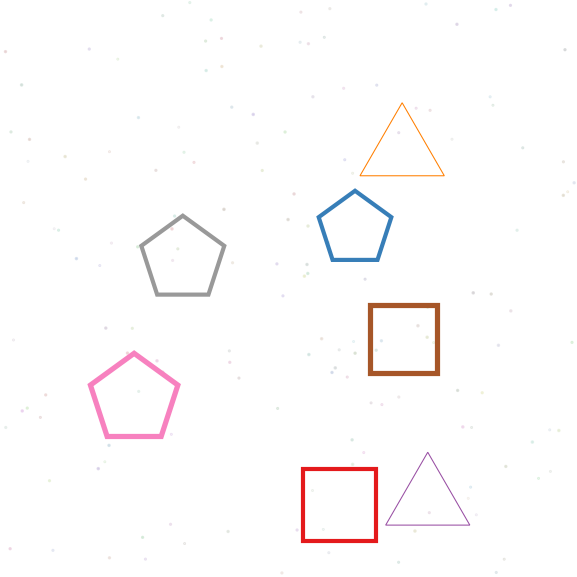[{"shape": "square", "thickness": 2, "radius": 0.32, "center": [0.587, 0.125]}, {"shape": "pentagon", "thickness": 2, "radius": 0.33, "center": [0.615, 0.603]}, {"shape": "triangle", "thickness": 0.5, "radius": 0.42, "center": [0.741, 0.132]}, {"shape": "triangle", "thickness": 0.5, "radius": 0.42, "center": [0.696, 0.737]}, {"shape": "square", "thickness": 2.5, "radius": 0.29, "center": [0.699, 0.412]}, {"shape": "pentagon", "thickness": 2.5, "radius": 0.4, "center": [0.232, 0.308]}, {"shape": "pentagon", "thickness": 2, "radius": 0.38, "center": [0.317, 0.55]}]